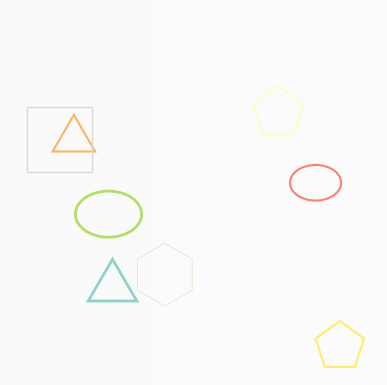[{"shape": "triangle", "thickness": 2, "radius": 0.36, "center": [0.29, 0.254]}, {"shape": "pentagon", "thickness": 1, "radius": 0.34, "center": [0.717, 0.708]}, {"shape": "oval", "thickness": 1.5, "radius": 0.33, "center": [0.814, 0.525]}, {"shape": "triangle", "thickness": 1.5, "radius": 0.32, "center": [0.191, 0.638]}, {"shape": "oval", "thickness": 2, "radius": 0.43, "center": [0.28, 0.444]}, {"shape": "square", "thickness": 1, "radius": 0.42, "center": [0.153, 0.637]}, {"shape": "hexagon", "thickness": 0.5, "radius": 0.41, "center": [0.425, 0.287]}, {"shape": "pentagon", "thickness": 1.5, "radius": 0.33, "center": [0.877, 0.1]}]